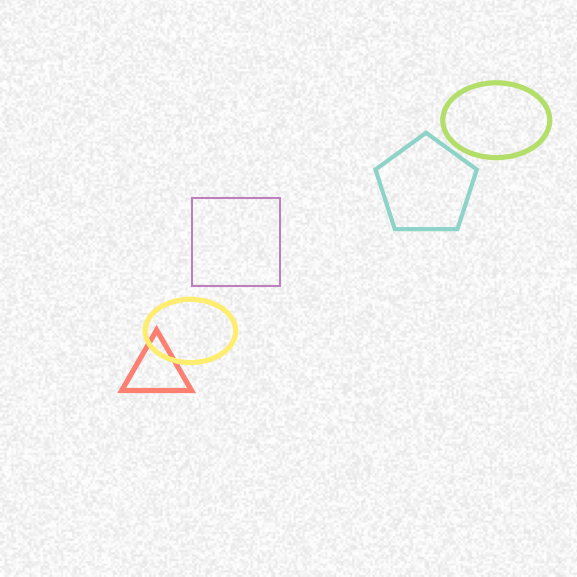[{"shape": "pentagon", "thickness": 2, "radius": 0.46, "center": [0.738, 0.677]}, {"shape": "triangle", "thickness": 2.5, "radius": 0.35, "center": [0.271, 0.358]}, {"shape": "oval", "thickness": 2.5, "radius": 0.46, "center": [0.859, 0.791]}, {"shape": "square", "thickness": 1, "radius": 0.38, "center": [0.409, 0.58]}, {"shape": "oval", "thickness": 2.5, "radius": 0.39, "center": [0.33, 0.426]}]